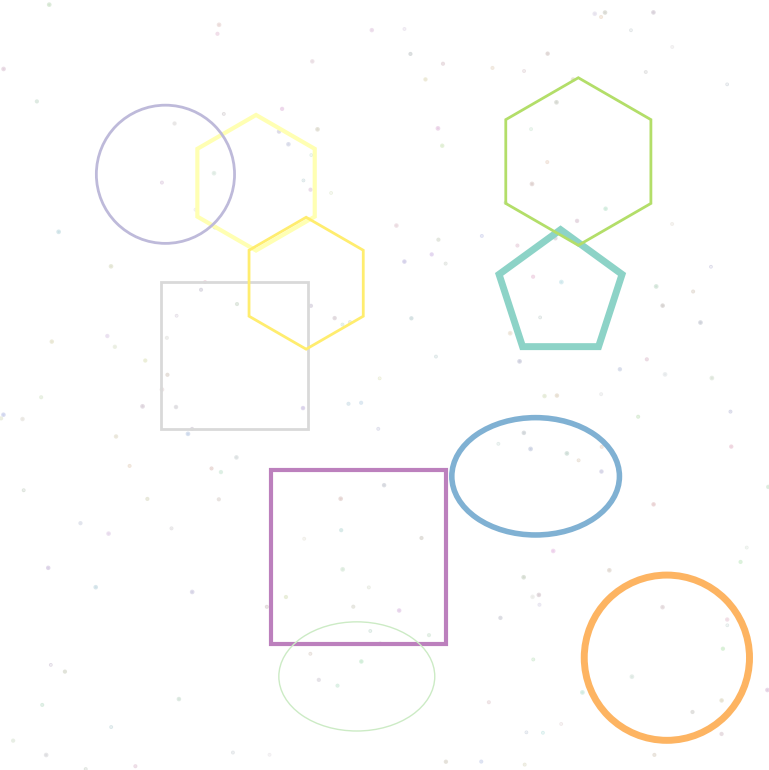[{"shape": "pentagon", "thickness": 2.5, "radius": 0.42, "center": [0.728, 0.618]}, {"shape": "hexagon", "thickness": 1.5, "radius": 0.44, "center": [0.333, 0.763]}, {"shape": "circle", "thickness": 1, "radius": 0.45, "center": [0.215, 0.774]}, {"shape": "oval", "thickness": 2, "radius": 0.54, "center": [0.696, 0.381]}, {"shape": "circle", "thickness": 2.5, "radius": 0.54, "center": [0.866, 0.146]}, {"shape": "hexagon", "thickness": 1, "radius": 0.54, "center": [0.751, 0.79]}, {"shape": "square", "thickness": 1, "radius": 0.48, "center": [0.304, 0.539]}, {"shape": "square", "thickness": 1.5, "radius": 0.57, "center": [0.466, 0.277]}, {"shape": "oval", "thickness": 0.5, "radius": 0.51, "center": [0.463, 0.122]}, {"shape": "hexagon", "thickness": 1, "radius": 0.43, "center": [0.398, 0.632]}]